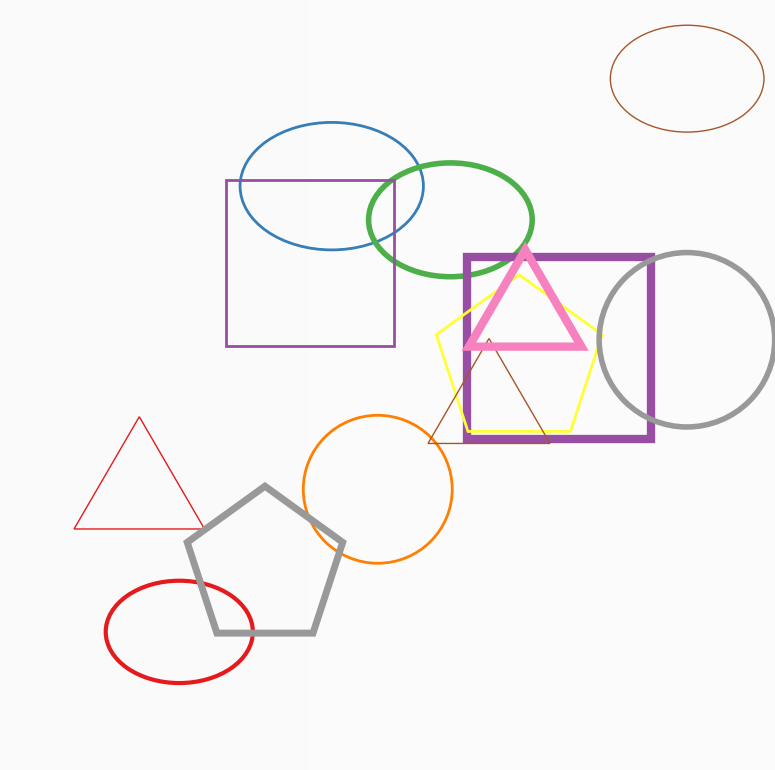[{"shape": "oval", "thickness": 1.5, "radius": 0.47, "center": [0.231, 0.179]}, {"shape": "triangle", "thickness": 0.5, "radius": 0.49, "center": [0.18, 0.362]}, {"shape": "oval", "thickness": 1, "radius": 0.59, "center": [0.428, 0.758]}, {"shape": "oval", "thickness": 2, "radius": 0.53, "center": [0.581, 0.715]}, {"shape": "square", "thickness": 1, "radius": 0.54, "center": [0.4, 0.658]}, {"shape": "square", "thickness": 3, "radius": 0.59, "center": [0.721, 0.548]}, {"shape": "circle", "thickness": 1, "radius": 0.48, "center": [0.487, 0.365]}, {"shape": "pentagon", "thickness": 1, "radius": 0.56, "center": [0.67, 0.531]}, {"shape": "oval", "thickness": 0.5, "radius": 0.5, "center": [0.887, 0.898]}, {"shape": "triangle", "thickness": 0.5, "radius": 0.45, "center": [0.631, 0.47]}, {"shape": "triangle", "thickness": 3, "radius": 0.42, "center": [0.678, 0.592]}, {"shape": "pentagon", "thickness": 2.5, "radius": 0.53, "center": [0.342, 0.263]}, {"shape": "circle", "thickness": 2, "radius": 0.57, "center": [0.886, 0.559]}]